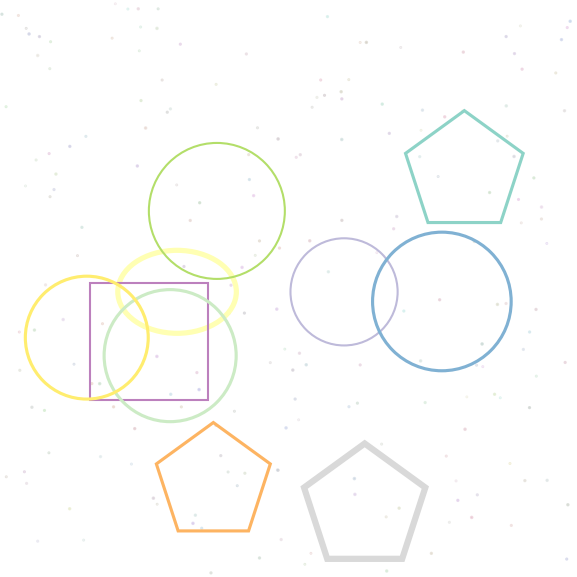[{"shape": "pentagon", "thickness": 1.5, "radius": 0.54, "center": [0.804, 0.7]}, {"shape": "oval", "thickness": 2.5, "radius": 0.51, "center": [0.307, 0.494]}, {"shape": "circle", "thickness": 1, "radius": 0.46, "center": [0.596, 0.494]}, {"shape": "circle", "thickness": 1.5, "radius": 0.6, "center": [0.765, 0.477]}, {"shape": "pentagon", "thickness": 1.5, "radius": 0.52, "center": [0.369, 0.164]}, {"shape": "circle", "thickness": 1, "radius": 0.59, "center": [0.376, 0.634]}, {"shape": "pentagon", "thickness": 3, "radius": 0.55, "center": [0.631, 0.121]}, {"shape": "square", "thickness": 1, "radius": 0.51, "center": [0.257, 0.408]}, {"shape": "circle", "thickness": 1.5, "radius": 0.57, "center": [0.295, 0.383]}, {"shape": "circle", "thickness": 1.5, "radius": 0.53, "center": [0.15, 0.414]}]